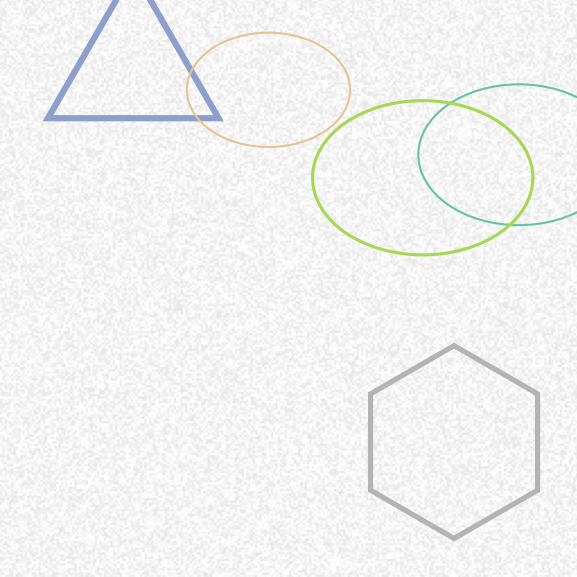[{"shape": "oval", "thickness": 1, "radius": 0.87, "center": [0.899, 0.731]}, {"shape": "triangle", "thickness": 3, "radius": 0.85, "center": [0.231, 0.88]}, {"shape": "oval", "thickness": 1.5, "radius": 0.95, "center": [0.732, 0.691]}, {"shape": "oval", "thickness": 1, "radius": 0.71, "center": [0.465, 0.844]}, {"shape": "hexagon", "thickness": 2.5, "radius": 0.83, "center": [0.786, 0.234]}]